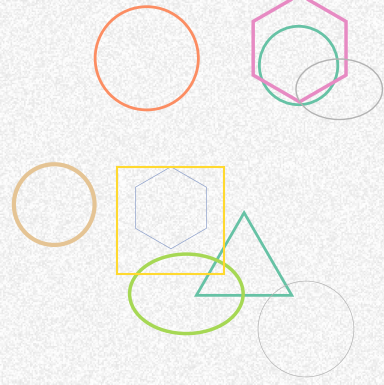[{"shape": "triangle", "thickness": 2, "radius": 0.72, "center": [0.634, 0.304]}, {"shape": "circle", "thickness": 2, "radius": 0.51, "center": [0.776, 0.83]}, {"shape": "circle", "thickness": 2, "radius": 0.67, "center": [0.381, 0.849]}, {"shape": "hexagon", "thickness": 0.5, "radius": 0.53, "center": [0.444, 0.46]}, {"shape": "hexagon", "thickness": 2.5, "radius": 0.7, "center": [0.778, 0.875]}, {"shape": "oval", "thickness": 2.5, "radius": 0.74, "center": [0.484, 0.237]}, {"shape": "square", "thickness": 1.5, "radius": 0.7, "center": [0.443, 0.427]}, {"shape": "circle", "thickness": 3, "radius": 0.52, "center": [0.141, 0.469]}, {"shape": "oval", "thickness": 1, "radius": 0.56, "center": [0.881, 0.768]}, {"shape": "circle", "thickness": 0.5, "radius": 0.62, "center": [0.795, 0.145]}]